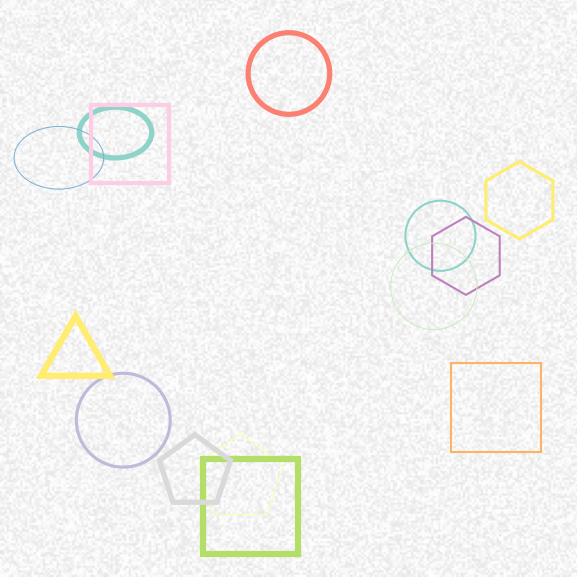[{"shape": "oval", "thickness": 2.5, "radius": 0.31, "center": [0.2, 0.77]}, {"shape": "circle", "thickness": 1, "radius": 0.3, "center": [0.763, 0.591]}, {"shape": "pentagon", "thickness": 0.5, "radius": 0.39, "center": [0.416, 0.17]}, {"shape": "circle", "thickness": 1.5, "radius": 0.41, "center": [0.213, 0.272]}, {"shape": "circle", "thickness": 2.5, "radius": 0.35, "center": [0.5, 0.872]}, {"shape": "oval", "thickness": 0.5, "radius": 0.39, "center": [0.102, 0.726]}, {"shape": "square", "thickness": 1, "radius": 0.39, "center": [0.859, 0.293]}, {"shape": "square", "thickness": 3, "radius": 0.41, "center": [0.434, 0.122]}, {"shape": "square", "thickness": 2, "radius": 0.34, "center": [0.225, 0.749]}, {"shape": "pentagon", "thickness": 2.5, "radius": 0.32, "center": [0.338, 0.182]}, {"shape": "hexagon", "thickness": 1, "radius": 0.34, "center": [0.807, 0.556]}, {"shape": "circle", "thickness": 0.5, "radius": 0.37, "center": [0.751, 0.503]}, {"shape": "triangle", "thickness": 3, "radius": 0.35, "center": [0.131, 0.383]}, {"shape": "hexagon", "thickness": 1.5, "radius": 0.34, "center": [0.899, 0.652]}]